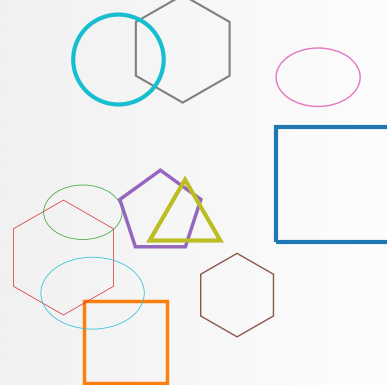[{"shape": "square", "thickness": 3, "radius": 0.75, "center": [0.862, 0.521]}, {"shape": "square", "thickness": 2.5, "radius": 0.53, "center": [0.323, 0.111]}, {"shape": "oval", "thickness": 0.5, "radius": 0.51, "center": [0.214, 0.449]}, {"shape": "hexagon", "thickness": 0.5, "radius": 0.75, "center": [0.164, 0.331]}, {"shape": "pentagon", "thickness": 2.5, "radius": 0.55, "center": [0.414, 0.448]}, {"shape": "hexagon", "thickness": 1, "radius": 0.54, "center": [0.612, 0.233]}, {"shape": "oval", "thickness": 1, "radius": 0.54, "center": [0.821, 0.799]}, {"shape": "hexagon", "thickness": 1.5, "radius": 0.7, "center": [0.472, 0.873]}, {"shape": "triangle", "thickness": 3, "radius": 0.53, "center": [0.477, 0.428]}, {"shape": "circle", "thickness": 3, "radius": 0.58, "center": [0.306, 0.845]}, {"shape": "oval", "thickness": 0.5, "radius": 0.67, "center": [0.239, 0.239]}]